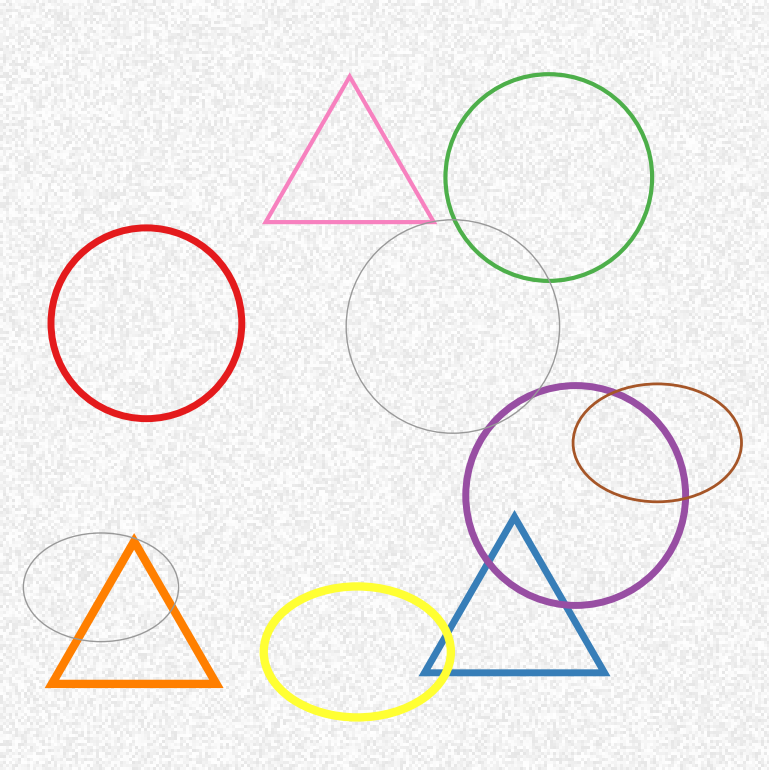[{"shape": "circle", "thickness": 2.5, "radius": 0.62, "center": [0.19, 0.58]}, {"shape": "triangle", "thickness": 2.5, "radius": 0.67, "center": [0.668, 0.194]}, {"shape": "circle", "thickness": 1.5, "radius": 0.67, "center": [0.713, 0.769]}, {"shape": "circle", "thickness": 2.5, "radius": 0.71, "center": [0.748, 0.356]}, {"shape": "triangle", "thickness": 3, "radius": 0.62, "center": [0.174, 0.173]}, {"shape": "oval", "thickness": 3, "radius": 0.61, "center": [0.464, 0.153]}, {"shape": "oval", "thickness": 1, "radius": 0.55, "center": [0.854, 0.425]}, {"shape": "triangle", "thickness": 1.5, "radius": 0.63, "center": [0.454, 0.775]}, {"shape": "circle", "thickness": 0.5, "radius": 0.69, "center": [0.588, 0.576]}, {"shape": "oval", "thickness": 0.5, "radius": 0.5, "center": [0.131, 0.237]}]